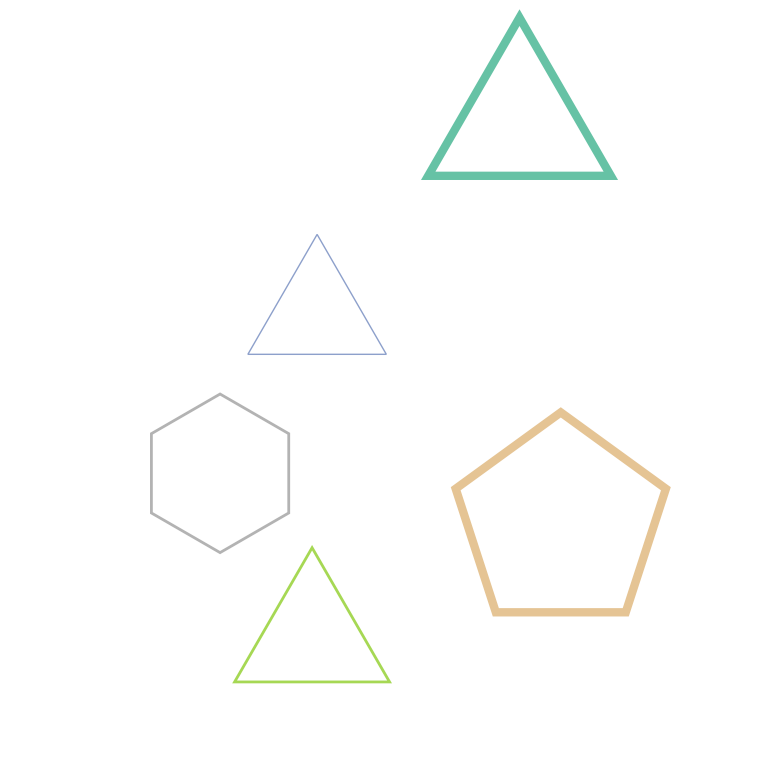[{"shape": "triangle", "thickness": 3, "radius": 0.68, "center": [0.675, 0.84]}, {"shape": "triangle", "thickness": 0.5, "radius": 0.52, "center": [0.412, 0.592]}, {"shape": "triangle", "thickness": 1, "radius": 0.58, "center": [0.405, 0.172]}, {"shape": "pentagon", "thickness": 3, "radius": 0.72, "center": [0.728, 0.321]}, {"shape": "hexagon", "thickness": 1, "radius": 0.51, "center": [0.286, 0.385]}]